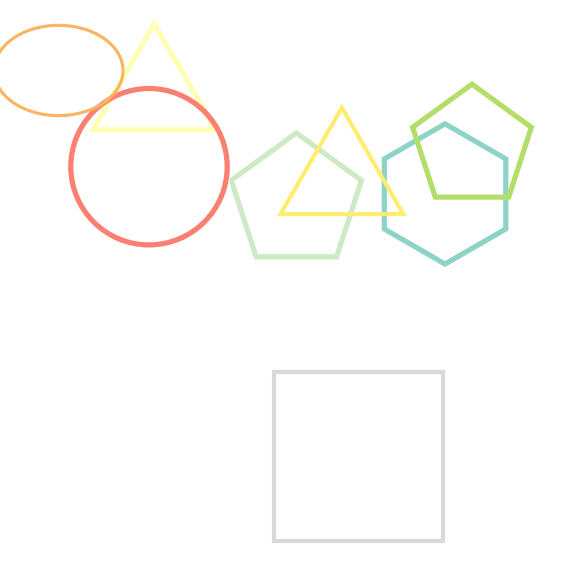[{"shape": "hexagon", "thickness": 2.5, "radius": 0.61, "center": [0.771, 0.663]}, {"shape": "triangle", "thickness": 2.5, "radius": 0.61, "center": [0.267, 0.836]}, {"shape": "circle", "thickness": 2.5, "radius": 0.68, "center": [0.258, 0.71]}, {"shape": "oval", "thickness": 1.5, "radius": 0.56, "center": [0.101, 0.877]}, {"shape": "pentagon", "thickness": 2.5, "radius": 0.54, "center": [0.817, 0.745]}, {"shape": "square", "thickness": 2, "radius": 0.73, "center": [0.621, 0.208]}, {"shape": "pentagon", "thickness": 2.5, "radius": 0.59, "center": [0.513, 0.65]}, {"shape": "triangle", "thickness": 2, "radius": 0.61, "center": [0.592, 0.69]}]